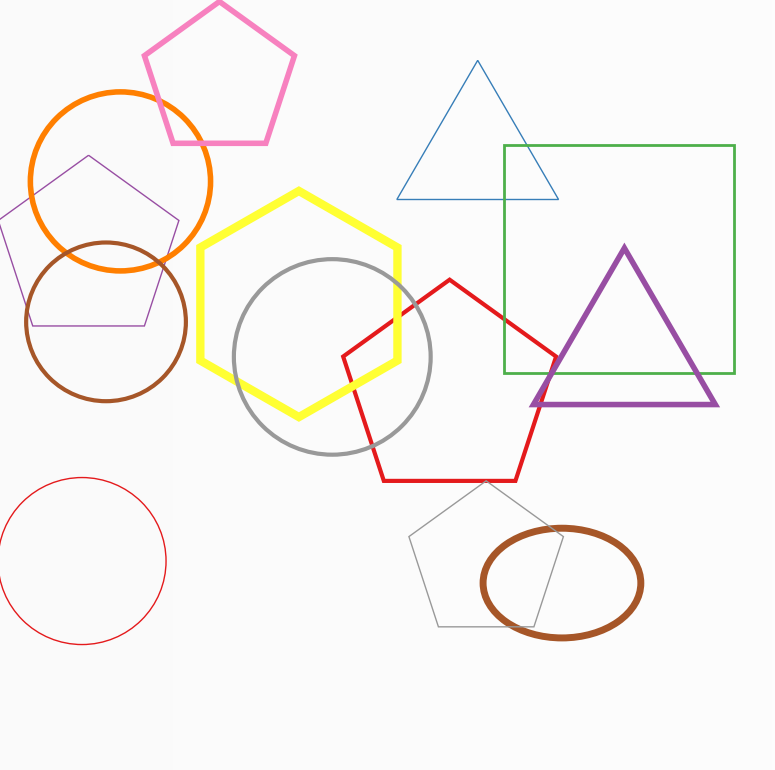[{"shape": "circle", "thickness": 0.5, "radius": 0.54, "center": [0.106, 0.271]}, {"shape": "pentagon", "thickness": 1.5, "radius": 0.72, "center": [0.58, 0.492]}, {"shape": "triangle", "thickness": 0.5, "radius": 0.6, "center": [0.616, 0.801]}, {"shape": "square", "thickness": 1, "radius": 0.74, "center": [0.798, 0.664]}, {"shape": "pentagon", "thickness": 0.5, "radius": 0.61, "center": [0.114, 0.676]}, {"shape": "triangle", "thickness": 2, "radius": 0.68, "center": [0.806, 0.542]}, {"shape": "circle", "thickness": 2, "radius": 0.58, "center": [0.155, 0.764]}, {"shape": "hexagon", "thickness": 3, "radius": 0.73, "center": [0.386, 0.605]}, {"shape": "oval", "thickness": 2.5, "radius": 0.51, "center": [0.725, 0.243]}, {"shape": "circle", "thickness": 1.5, "radius": 0.52, "center": [0.137, 0.582]}, {"shape": "pentagon", "thickness": 2, "radius": 0.51, "center": [0.283, 0.896]}, {"shape": "pentagon", "thickness": 0.5, "radius": 0.52, "center": [0.627, 0.271]}, {"shape": "circle", "thickness": 1.5, "radius": 0.63, "center": [0.429, 0.536]}]